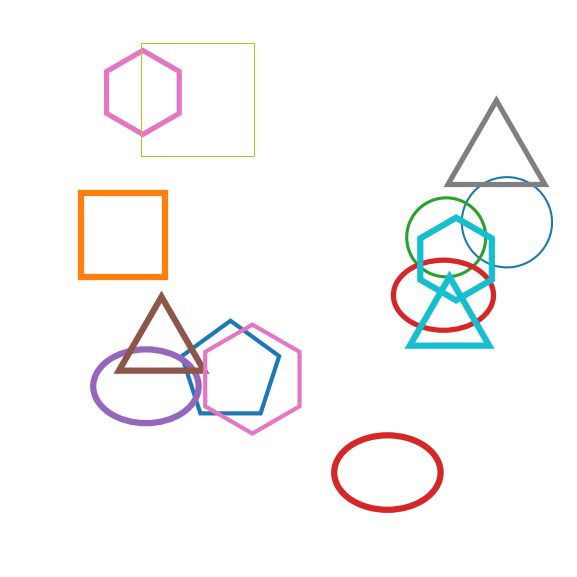[{"shape": "pentagon", "thickness": 2, "radius": 0.44, "center": [0.399, 0.355]}, {"shape": "circle", "thickness": 1, "radius": 0.39, "center": [0.878, 0.614]}, {"shape": "square", "thickness": 3, "radius": 0.37, "center": [0.213, 0.593]}, {"shape": "circle", "thickness": 1.5, "radius": 0.34, "center": [0.773, 0.588]}, {"shape": "oval", "thickness": 2.5, "radius": 0.43, "center": [0.768, 0.488]}, {"shape": "oval", "thickness": 3, "radius": 0.46, "center": [0.671, 0.181]}, {"shape": "oval", "thickness": 3, "radius": 0.46, "center": [0.253, 0.33]}, {"shape": "triangle", "thickness": 3, "radius": 0.43, "center": [0.28, 0.4]}, {"shape": "hexagon", "thickness": 2, "radius": 0.47, "center": [0.437, 0.343]}, {"shape": "hexagon", "thickness": 2.5, "radius": 0.36, "center": [0.247, 0.839]}, {"shape": "triangle", "thickness": 2.5, "radius": 0.48, "center": [0.86, 0.728]}, {"shape": "square", "thickness": 0.5, "radius": 0.49, "center": [0.342, 0.827]}, {"shape": "triangle", "thickness": 3, "radius": 0.4, "center": [0.778, 0.44]}, {"shape": "hexagon", "thickness": 3, "radius": 0.36, "center": [0.79, 0.551]}]